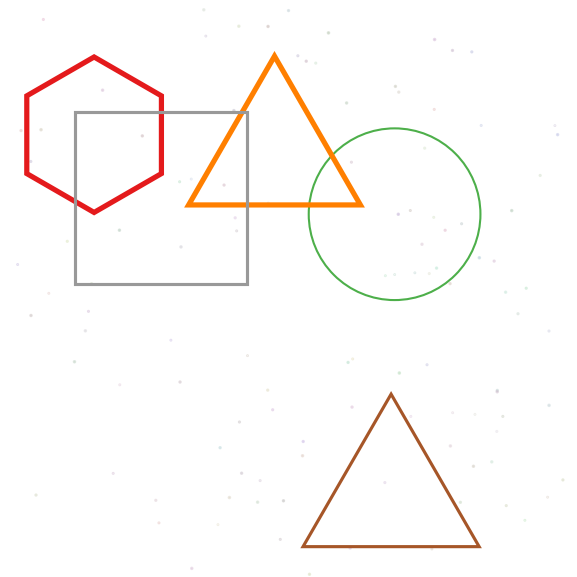[{"shape": "hexagon", "thickness": 2.5, "radius": 0.67, "center": [0.163, 0.766]}, {"shape": "circle", "thickness": 1, "radius": 0.74, "center": [0.683, 0.628]}, {"shape": "triangle", "thickness": 2.5, "radius": 0.86, "center": [0.475, 0.73]}, {"shape": "triangle", "thickness": 1.5, "radius": 0.88, "center": [0.677, 0.141]}, {"shape": "square", "thickness": 1.5, "radius": 0.74, "center": [0.279, 0.656]}]